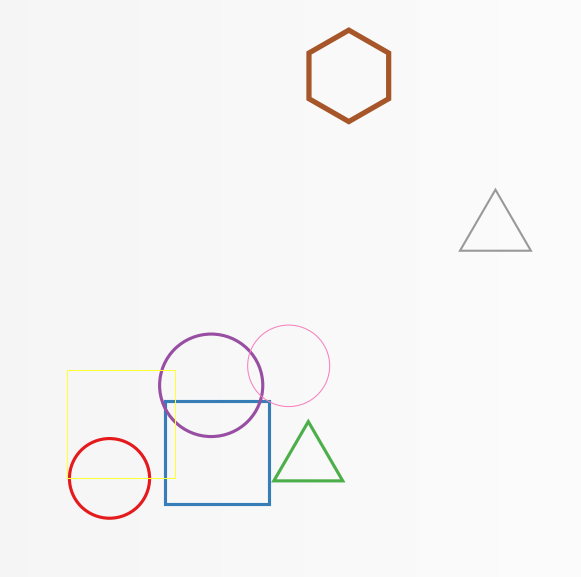[{"shape": "circle", "thickness": 1.5, "radius": 0.34, "center": [0.188, 0.171]}, {"shape": "square", "thickness": 1.5, "radius": 0.45, "center": [0.373, 0.215]}, {"shape": "triangle", "thickness": 1.5, "radius": 0.34, "center": [0.53, 0.201]}, {"shape": "circle", "thickness": 1.5, "radius": 0.44, "center": [0.363, 0.332]}, {"shape": "square", "thickness": 0.5, "radius": 0.47, "center": [0.208, 0.265]}, {"shape": "hexagon", "thickness": 2.5, "radius": 0.4, "center": [0.6, 0.868]}, {"shape": "circle", "thickness": 0.5, "radius": 0.35, "center": [0.497, 0.366]}, {"shape": "triangle", "thickness": 1, "radius": 0.35, "center": [0.852, 0.6]}]